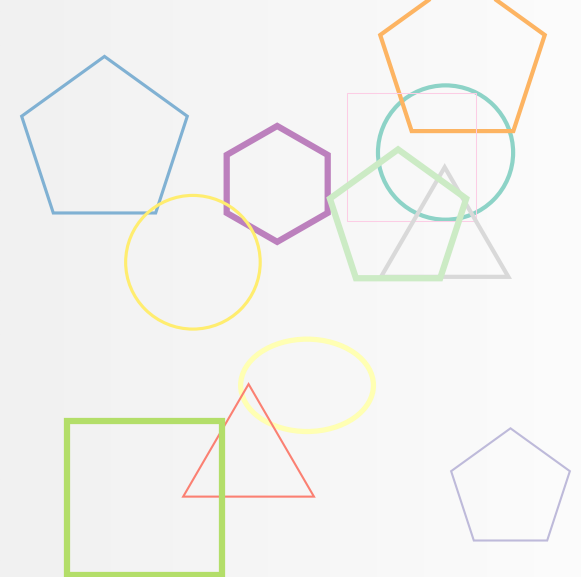[{"shape": "circle", "thickness": 2, "radius": 0.58, "center": [0.767, 0.735]}, {"shape": "oval", "thickness": 2.5, "radius": 0.57, "center": [0.528, 0.332]}, {"shape": "pentagon", "thickness": 1, "radius": 0.54, "center": [0.878, 0.15]}, {"shape": "triangle", "thickness": 1, "radius": 0.65, "center": [0.428, 0.204]}, {"shape": "pentagon", "thickness": 1.5, "radius": 0.75, "center": [0.18, 0.752]}, {"shape": "pentagon", "thickness": 2, "radius": 0.74, "center": [0.796, 0.893]}, {"shape": "square", "thickness": 3, "radius": 0.67, "center": [0.249, 0.137]}, {"shape": "square", "thickness": 0.5, "radius": 0.56, "center": [0.708, 0.728]}, {"shape": "triangle", "thickness": 2, "radius": 0.63, "center": [0.765, 0.583]}, {"shape": "hexagon", "thickness": 3, "radius": 0.5, "center": [0.477, 0.681]}, {"shape": "pentagon", "thickness": 3, "radius": 0.62, "center": [0.685, 0.617]}, {"shape": "circle", "thickness": 1.5, "radius": 0.58, "center": [0.332, 0.545]}]